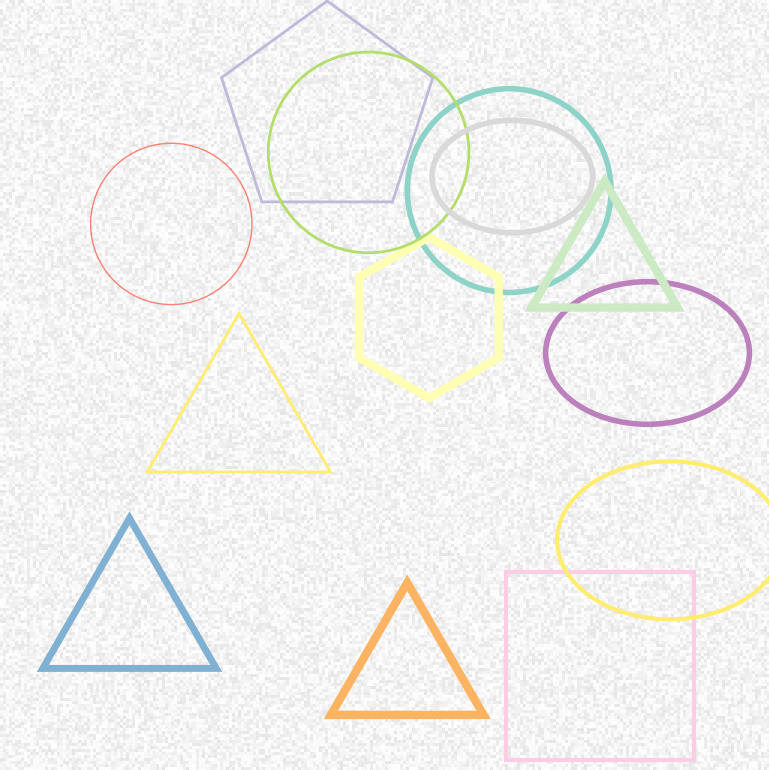[{"shape": "circle", "thickness": 2, "radius": 0.66, "center": [0.661, 0.752]}, {"shape": "hexagon", "thickness": 3, "radius": 0.52, "center": [0.557, 0.588]}, {"shape": "pentagon", "thickness": 1, "radius": 0.72, "center": [0.425, 0.855]}, {"shape": "circle", "thickness": 0.5, "radius": 0.52, "center": [0.222, 0.709]}, {"shape": "triangle", "thickness": 2.5, "radius": 0.65, "center": [0.168, 0.197]}, {"shape": "triangle", "thickness": 3, "radius": 0.57, "center": [0.529, 0.129]}, {"shape": "circle", "thickness": 1, "radius": 0.65, "center": [0.479, 0.802]}, {"shape": "square", "thickness": 1.5, "radius": 0.61, "center": [0.779, 0.135]}, {"shape": "oval", "thickness": 2, "radius": 0.52, "center": [0.665, 0.771]}, {"shape": "oval", "thickness": 2, "radius": 0.66, "center": [0.841, 0.542]}, {"shape": "triangle", "thickness": 3, "radius": 0.55, "center": [0.785, 0.655]}, {"shape": "oval", "thickness": 1.5, "radius": 0.73, "center": [0.87, 0.298]}, {"shape": "triangle", "thickness": 1, "radius": 0.69, "center": [0.31, 0.456]}]